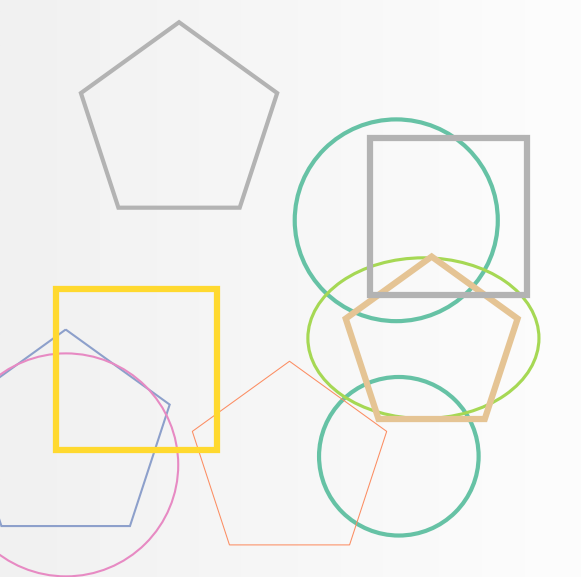[{"shape": "circle", "thickness": 2, "radius": 0.87, "center": [0.682, 0.618]}, {"shape": "circle", "thickness": 2, "radius": 0.69, "center": [0.686, 0.209]}, {"shape": "pentagon", "thickness": 0.5, "radius": 0.88, "center": [0.498, 0.198]}, {"shape": "pentagon", "thickness": 1, "radius": 0.94, "center": [0.113, 0.24]}, {"shape": "circle", "thickness": 1, "radius": 0.97, "center": [0.114, 0.194]}, {"shape": "oval", "thickness": 1.5, "radius": 0.99, "center": [0.728, 0.414]}, {"shape": "square", "thickness": 3, "radius": 0.69, "center": [0.235, 0.359]}, {"shape": "pentagon", "thickness": 3, "radius": 0.78, "center": [0.743, 0.399]}, {"shape": "square", "thickness": 3, "radius": 0.68, "center": [0.771, 0.624]}, {"shape": "pentagon", "thickness": 2, "radius": 0.89, "center": [0.308, 0.783]}]